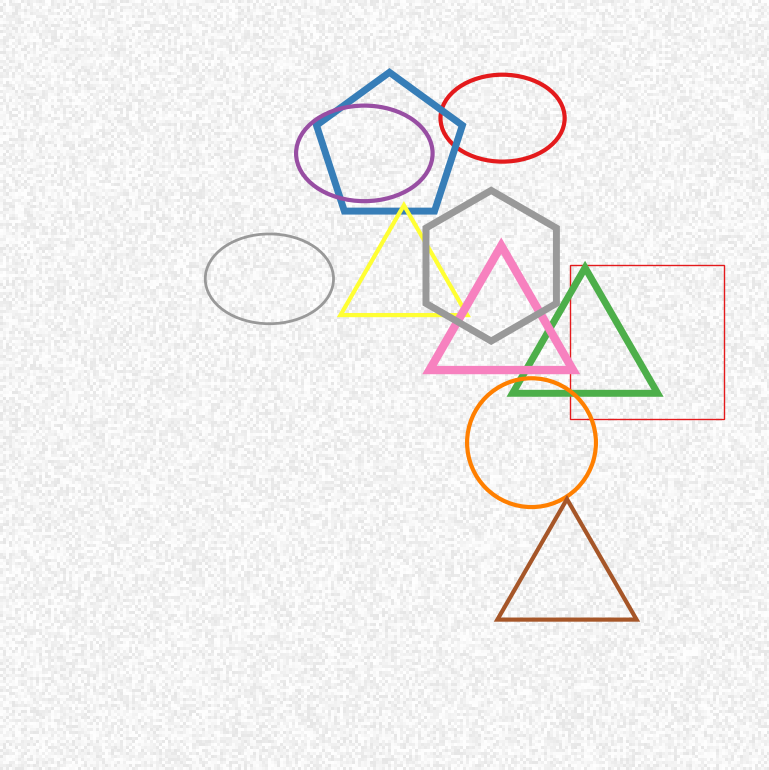[{"shape": "square", "thickness": 0.5, "radius": 0.5, "center": [0.84, 0.556]}, {"shape": "oval", "thickness": 1.5, "radius": 0.4, "center": [0.653, 0.847]}, {"shape": "pentagon", "thickness": 2.5, "radius": 0.5, "center": [0.506, 0.806]}, {"shape": "triangle", "thickness": 2.5, "radius": 0.54, "center": [0.76, 0.544]}, {"shape": "oval", "thickness": 1.5, "radius": 0.44, "center": [0.473, 0.801]}, {"shape": "circle", "thickness": 1.5, "radius": 0.42, "center": [0.69, 0.425]}, {"shape": "triangle", "thickness": 1.5, "radius": 0.48, "center": [0.525, 0.638]}, {"shape": "triangle", "thickness": 1.5, "radius": 0.52, "center": [0.736, 0.247]}, {"shape": "triangle", "thickness": 3, "radius": 0.54, "center": [0.651, 0.573]}, {"shape": "hexagon", "thickness": 2.5, "radius": 0.49, "center": [0.638, 0.655]}, {"shape": "oval", "thickness": 1, "radius": 0.42, "center": [0.35, 0.638]}]